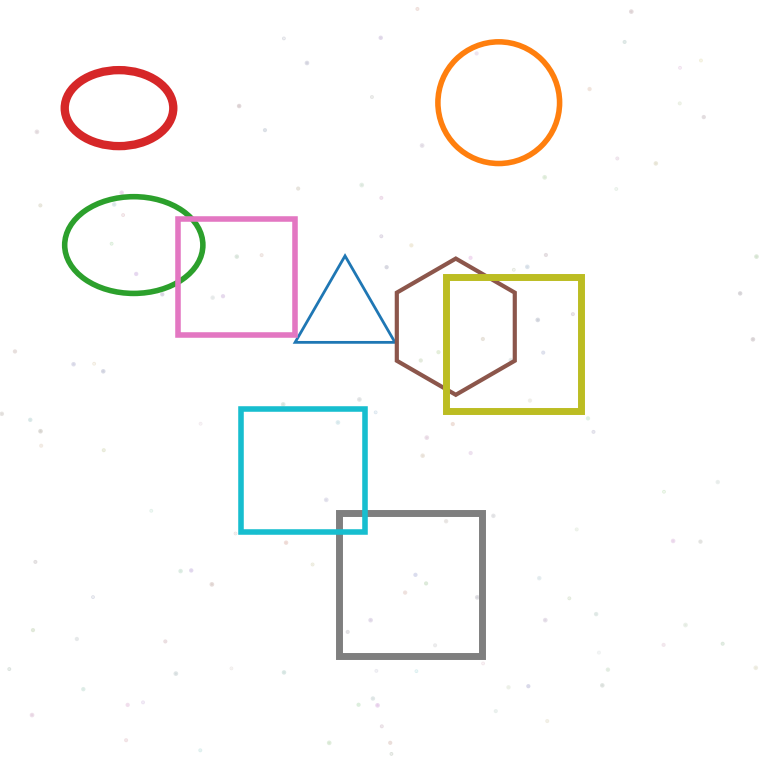[{"shape": "triangle", "thickness": 1, "radius": 0.37, "center": [0.448, 0.593]}, {"shape": "circle", "thickness": 2, "radius": 0.4, "center": [0.648, 0.867]}, {"shape": "oval", "thickness": 2, "radius": 0.45, "center": [0.174, 0.682]}, {"shape": "oval", "thickness": 3, "radius": 0.35, "center": [0.155, 0.86]}, {"shape": "hexagon", "thickness": 1.5, "radius": 0.44, "center": [0.592, 0.576]}, {"shape": "square", "thickness": 2, "radius": 0.38, "center": [0.307, 0.64]}, {"shape": "square", "thickness": 2.5, "radius": 0.47, "center": [0.533, 0.241]}, {"shape": "square", "thickness": 2.5, "radius": 0.44, "center": [0.667, 0.554]}, {"shape": "square", "thickness": 2, "radius": 0.4, "center": [0.393, 0.389]}]